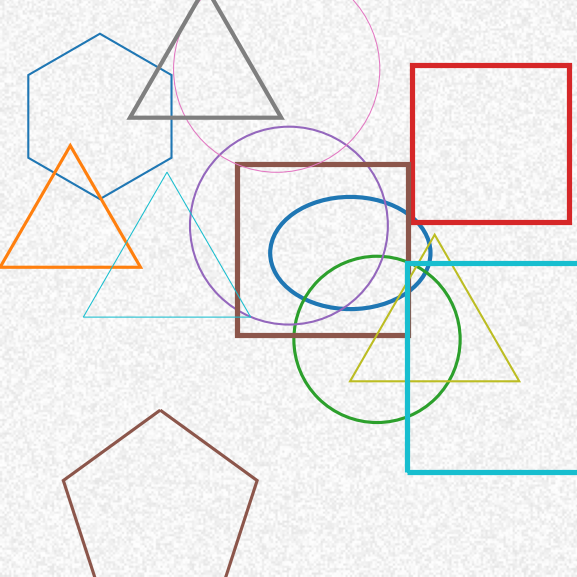[{"shape": "oval", "thickness": 2, "radius": 0.69, "center": [0.607, 0.561]}, {"shape": "hexagon", "thickness": 1, "radius": 0.72, "center": [0.173, 0.798]}, {"shape": "triangle", "thickness": 1.5, "radius": 0.7, "center": [0.122, 0.607]}, {"shape": "circle", "thickness": 1.5, "radius": 0.72, "center": [0.653, 0.411]}, {"shape": "square", "thickness": 2.5, "radius": 0.68, "center": [0.85, 0.75]}, {"shape": "circle", "thickness": 1, "radius": 0.86, "center": [0.5, 0.608]}, {"shape": "square", "thickness": 2.5, "radius": 0.74, "center": [0.558, 0.567]}, {"shape": "pentagon", "thickness": 1.5, "radius": 0.88, "center": [0.277, 0.113]}, {"shape": "circle", "thickness": 0.5, "radius": 0.89, "center": [0.479, 0.879]}, {"shape": "triangle", "thickness": 2, "radius": 0.76, "center": [0.356, 0.871]}, {"shape": "triangle", "thickness": 1, "radius": 0.85, "center": [0.753, 0.423]}, {"shape": "triangle", "thickness": 0.5, "radius": 0.84, "center": [0.289, 0.534]}, {"shape": "square", "thickness": 2.5, "radius": 0.91, "center": [0.886, 0.362]}]